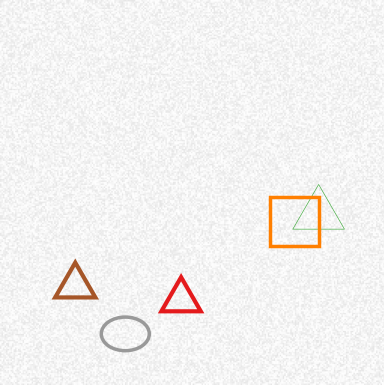[{"shape": "triangle", "thickness": 3, "radius": 0.3, "center": [0.47, 0.221]}, {"shape": "triangle", "thickness": 0.5, "radius": 0.39, "center": [0.828, 0.443]}, {"shape": "square", "thickness": 2.5, "radius": 0.32, "center": [0.764, 0.424]}, {"shape": "triangle", "thickness": 3, "radius": 0.3, "center": [0.195, 0.258]}, {"shape": "oval", "thickness": 2.5, "radius": 0.31, "center": [0.325, 0.133]}]